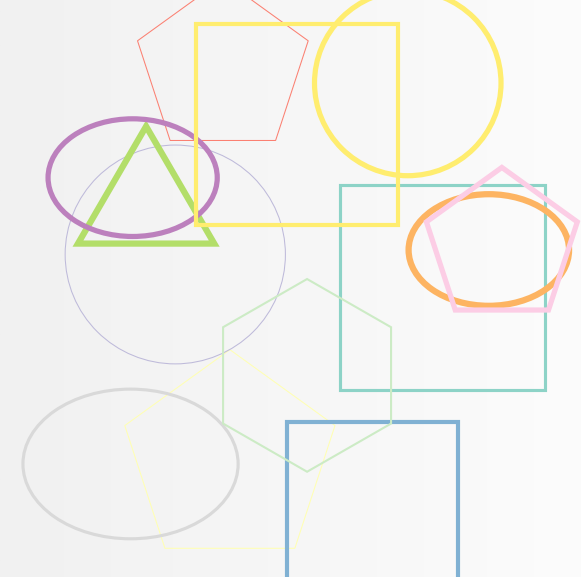[{"shape": "square", "thickness": 1.5, "radius": 0.88, "center": [0.761, 0.501]}, {"shape": "pentagon", "thickness": 0.5, "radius": 0.95, "center": [0.396, 0.204]}, {"shape": "circle", "thickness": 0.5, "radius": 0.95, "center": [0.302, 0.558]}, {"shape": "pentagon", "thickness": 0.5, "radius": 0.77, "center": [0.383, 0.881]}, {"shape": "square", "thickness": 2, "radius": 0.74, "center": [0.641, 0.121]}, {"shape": "oval", "thickness": 3, "radius": 0.69, "center": [0.841, 0.566]}, {"shape": "triangle", "thickness": 3, "radius": 0.68, "center": [0.251, 0.645]}, {"shape": "pentagon", "thickness": 2.5, "radius": 0.68, "center": [0.863, 0.573]}, {"shape": "oval", "thickness": 1.5, "radius": 0.93, "center": [0.225, 0.196]}, {"shape": "oval", "thickness": 2.5, "radius": 0.73, "center": [0.228, 0.692]}, {"shape": "hexagon", "thickness": 1, "radius": 0.83, "center": [0.528, 0.349]}, {"shape": "square", "thickness": 2, "radius": 0.87, "center": [0.511, 0.784]}, {"shape": "circle", "thickness": 2.5, "radius": 0.8, "center": [0.702, 0.855]}]